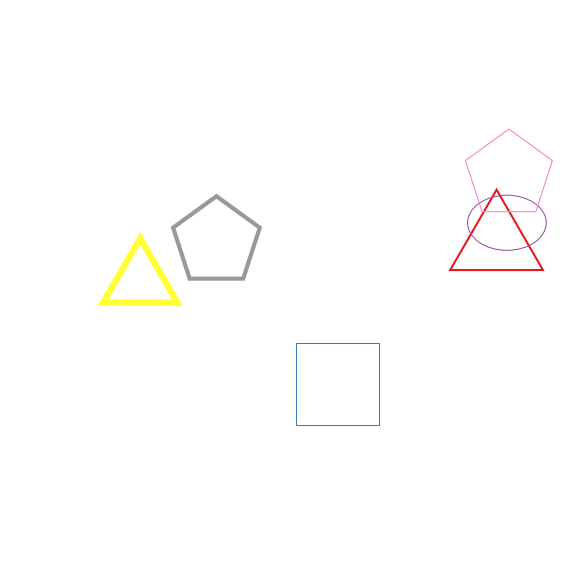[{"shape": "triangle", "thickness": 1, "radius": 0.46, "center": [0.86, 0.578]}, {"shape": "square", "thickness": 0.5, "radius": 0.36, "center": [0.585, 0.334]}, {"shape": "oval", "thickness": 0.5, "radius": 0.34, "center": [0.878, 0.613]}, {"shape": "triangle", "thickness": 3, "radius": 0.37, "center": [0.243, 0.513]}, {"shape": "pentagon", "thickness": 0.5, "radius": 0.4, "center": [0.881, 0.697]}, {"shape": "pentagon", "thickness": 2, "radius": 0.39, "center": [0.375, 0.58]}]